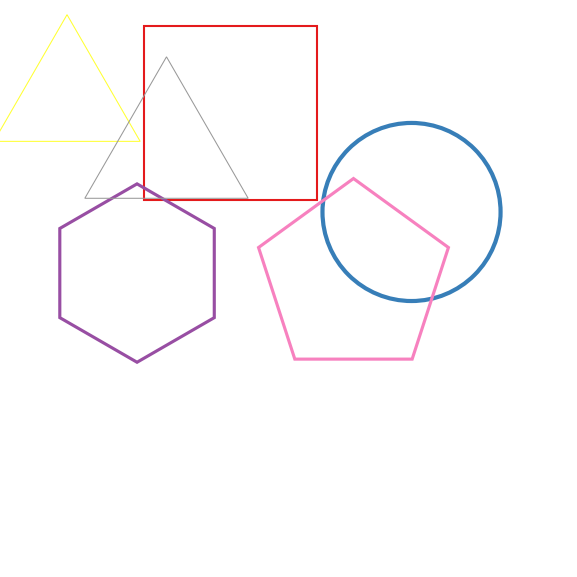[{"shape": "square", "thickness": 1, "radius": 0.75, "center": [0.399, 0.803]}, {"shape": "circle", "thickness": 2, "radius": 0.77, "center": [0.713, 0.632]}, {"shape": "hexagon", "thickness": 1.5, "radius": 0.77, "center": [0.237, 0.526]}, {"shape": "triangle", "thickness": 0.5, "radius": 0.73, "center": [0.116, 0.827]}, {"shape": "pentagon", "thickness": 1.5, "radius": 0.86, "center": [0.612, 0.517]}, {"shape": "triangle", "thickness": 0.5, "radius": 0.82, "center": [0.288, 0.737]}]